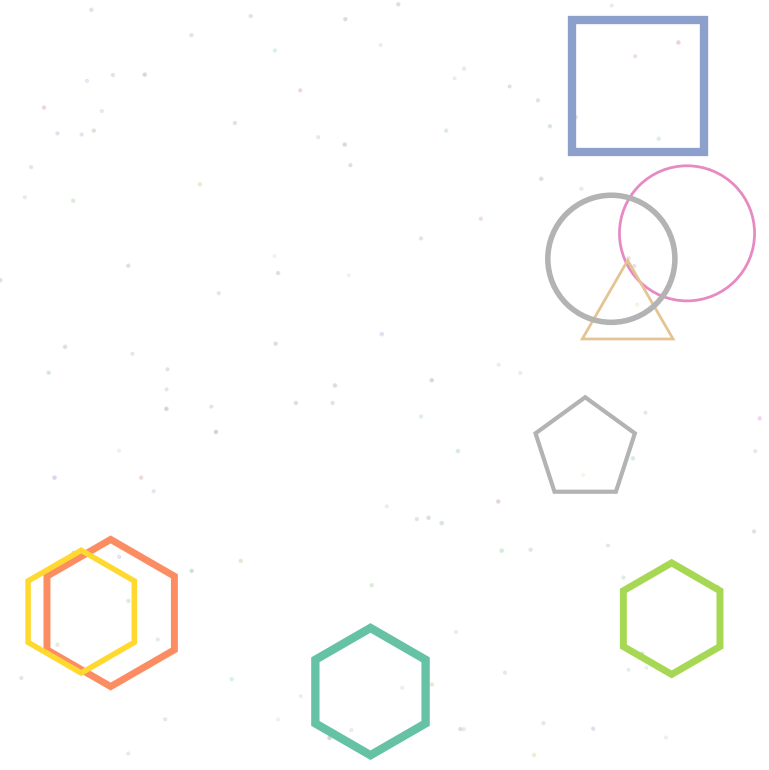[{"shape": "hexagon", "thickness": 3, "radius": 0.41, "center": [0.481, 0.102]}, {"shape": "hexagon", "thickness": 2.5, "radius": 0.48, "center": [0.144, 0.204]}, {"shape": "square", "thickness": 3, "radius": 0.43, "center": [0.828, 0.888]}, {"shape": "circle", "thickness": 1, "radius": 0.44, "center": [0.892, 0.697]}, {"shape": "hexagon", "thickness": 2.5, "radius": 0.36, "center": [0.872, 0.197]}, {"shape": "hexagon", "thickness": 2, "radius": 0.4, "center": [0.105, 0.206]}, {"shape": "triangle", "thickness": 1, "radius": 0.34, "center": [0.815, 0.594]}, {"shape": "pentagon", "thickness": 1.5, "radius": 0.34, "center": [0.76, 0.416]}, {"shape": "circle", "thickness": 2, "radius": 0.41, "center": [0.794, 0.664]}]